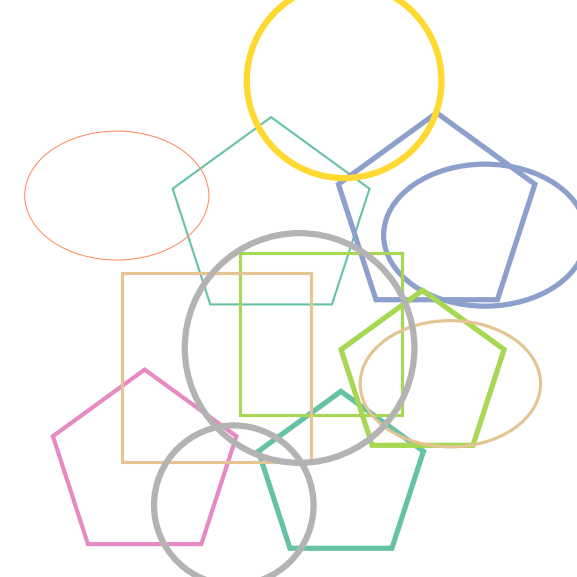[{"shape": "pentagon", "thickness": 2.5, "radius": 0.75, "center": [0.59, 0.171]}, {"shape": "pentagon", "thickness": 1, "radius": 0.9, "center": [0.469, 0.617]}, {"shape": "oval", "thickness": 0.5, "radius": 0.8, "center": [0.202, 0.661]}, {"shape": "oval", "thickness": 2.5, "radius": 0.88, "center": [0.84, 0.592]}, {"shape": "pentagon", "thickness": 2.5, "radius": 0.89, "center": [0.756, 0.625]}, {"shape": "pentagon", "thickness": 2, "radius": 0.84, "center": [0.25, 0.192]}, {"shape": "pentagon", "thickness": 2.5, "radius": 0.74, "center": [0.732, 0.348]}, {"shape": "square", "thickness": 1.5, "radius": 0.7, "center": [0.556, 0.421]}, {"shape": "circle", "thickness": 3, "radius": 0.84, "center": [0.596, 0.859]}, {"shape": "square", "thickness": 1.5, "radius": 0.82, "center": [0.374, 0.363]}, {"shape": "oval", "thickness": 1.5, "radius": 0.78, "center": [0.78, 0.335]}, {"shape": "circle", "thickness": 3, "radius": 0.69, "center": [0.405, 0.124]}, {"shape": "circle", "thickness": 3, "radius": 0.99, "center": [0.519, 0.397]}]